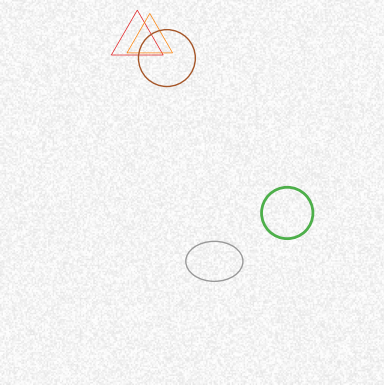[{"shape": "triangle", "thickness": 0.5, "radius": 0.39, "center": [0.357, 0.896]}, {"shape": "circle", "thickness": 2, "radius": 0.33, "center": [0.746, 0.447]}, {"shape": "triangle", "thickness": 0.5, "radius": 0.34, "center": [0.389, 0.897]}, {"shape": "circle", "thickness": 1, "radius": 0.37, "center": [0.433, 0.849]}, {"shape": "oval", "thickness": 1, "radius": 0.37, "center": [0.557, 0.321]}]